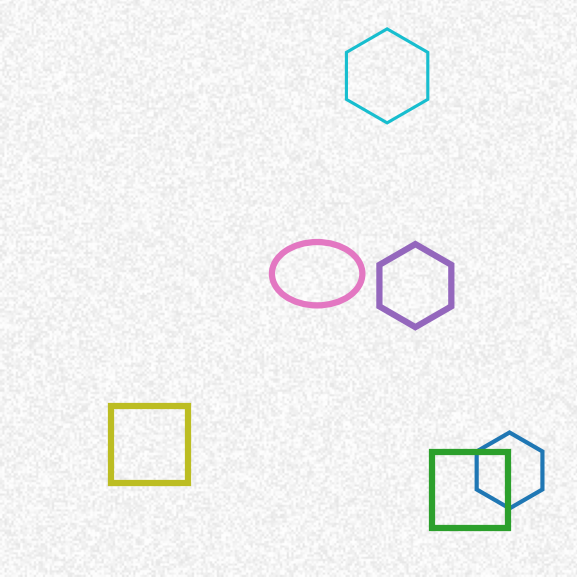[{"shape": "hexagon", "thickness": 2, "radius": 0.33, "center": [0.882, 0.184]}, {"shape": "square", "thickness": 3, "radius": 0.33, "center": [0.815, 0.151]}, {"shape": "hexagon", "thickness": 3, "radius": 0.36, "center": [0.719, 0.505]}, {"shape": "oval", "thickness": 3, "radius": 0.39, "center": [0.549, 0.525]}, {"shape": "square", "thickness": 3, "radius": 0.33, "center": [0.259, 0.229]}, {"shape": "hexagon", "thickness": 1.5, "radius": 0.41, "center": [0.67, 0.868]}]